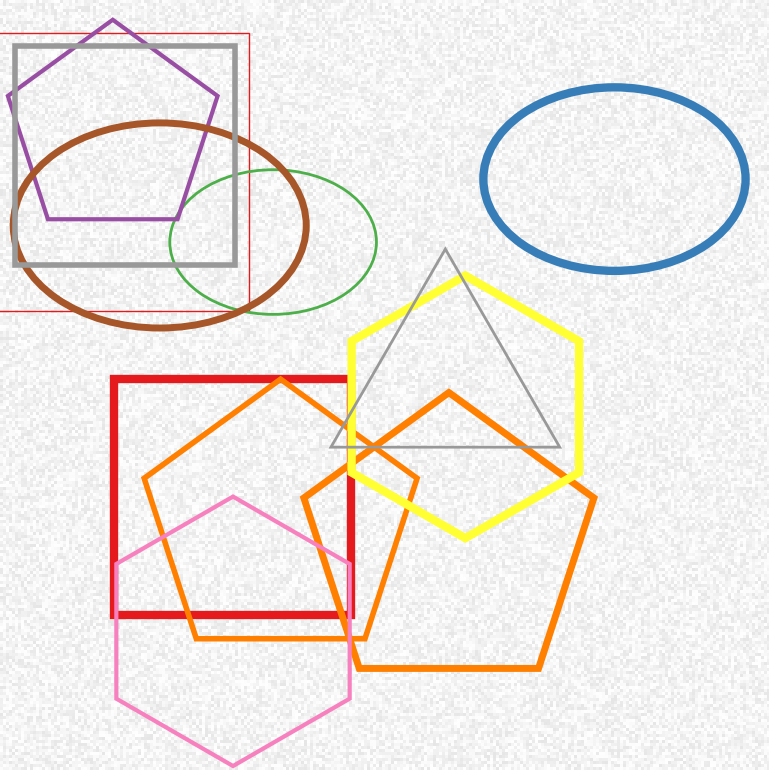[{"shape": "square", "thickness": 3, "radius": 0.77, "center": [0.302, 0.355]}, {"shape": "square", "thickness": 0.5, "radius": 0.9, "center": [0.143, 0.776]}, {"shape": "oval", "thickness": 3, "radius": 0.85, "center": [0.798, 0.767]}, {"shape": "oval", "thickness": 1, "radius": 0.67, "center": [0.355, 0.686]}, {"shape": "pentagon", "thickness": 1.5, "radius": 0.72, "center": [0.146, 0.831]}, {"shape": "pentagon", "thickness": 2.5, "radius": 0.99, "center": [0.583, 0.292]}, {"shape": "pentagon", "thickness": 2, "radius": 0.93, "center": [0.364, 0.321]}, {"shape": "hexagon", "thickness": 3, "radius": 0.85, "center": [0.604, 0.472]}, {"shape": "oval", "thickness": 2.5, "radius": 0.95, "center": [0.207, 0.707]}, {"shape": "hexagon", "thickness": 1.5, "radius": 0.87, "center": [0.303, 0.18]}, {"shape": "triangle", "thickness": 1, "radius": 0.86, "center": [0.578, 0.505]}, {"shape": "square", "thickness": 2, "radius": 0.71, "center": [0.162, 0.798]}]